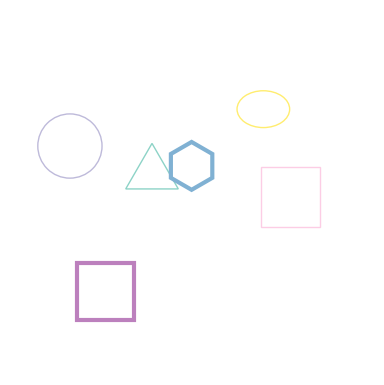[{"shape": "triangle", "thickness": 1, "radius": 0.39, "center": [0.395, 0.549]}, {"shape": "circle", "thickness": 1, "radius": 0.42, "center": [0.182, 0.621]}, {"shape": "hexagon", "thickness": 3, "radius": 0.31, "center": [0.498, 0.569]}, {"shape": "square", "thickness": 1, "radius": 0.39, "center": [0.755, 0.488]}, {"shape": "square", "thickness": 3, "radius": 0.37, "center": [0.274, 0.242]}, {"shape": "oval", "thickness": 1, "radius": 0.34, "center": [0.684, 0.716]}]